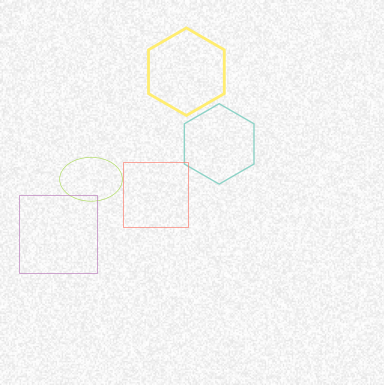[{"shape": "hexagon", "thickness": 1, "radius": 0.52, "center": [0.569, 0.626]}, {"shape": "square", "thickness": 0.5, "radius": 0.42, "center": [0.405, 0.495]}, {"shape": "oval", "thickness": 0.5, "radius": 0.41, "center": [0.236, 0.534]}, {"shape": "square", "thickness": 0.5, "radius": 0.5, "center": [0.15, 0.392]}, {"shape": "hexagon", "thickness": 2, "radius": 0.57, "center": [0.484, 0.814]}]